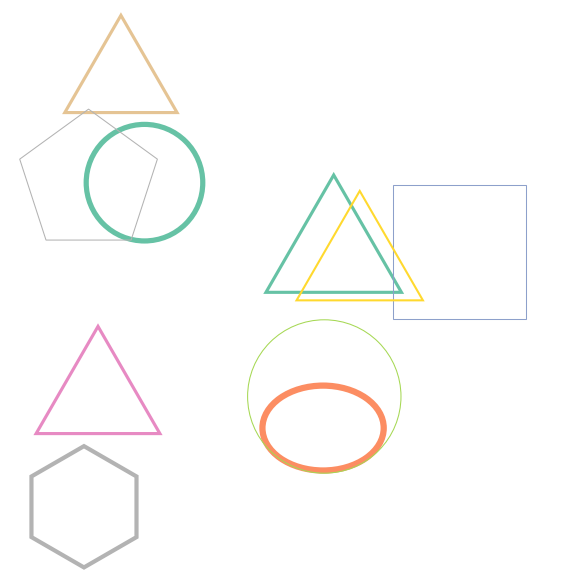[{"shape": "circle", "thickness": 2.5, "radius": 0.5, "center": [0.25, 0.683]}, {"shape": "triangle", "thickness": 1.5, "radius": 0.68, "center": [0.578, 0.561]}, {"shape": "oval", "thickness": 3, "radius": 0.52, "center": [0.559, 0.258]}, {"shape": "square", "thickness": 0.5, "radius": 0.58, "center": [0.795, 0.563]}, {"shape": "triangle", "thickness": 1.5, "radius": 0.62, "center": [0.17, 0.31]}, {"shape": "circle", "thickness": 0.5, "radius": 0.66, "center": [0.562, 0.313]}, {"shape": "triangle", "thickness": 1, "radius": 0.63, "center": [0.623, 0.542]}, {"shape": "triangle", "thickness": 1.5, "radius": 0.56, "center": [0.209, 0.86]}, {"shape": "hexagon", "thickness": 2, "radius": 0.53, "center": [0.145, 0.122]}, {"shape": "pentagon", "thickness": 0.5, "radius": 0.63, "center": [0.153, 0.685]}]